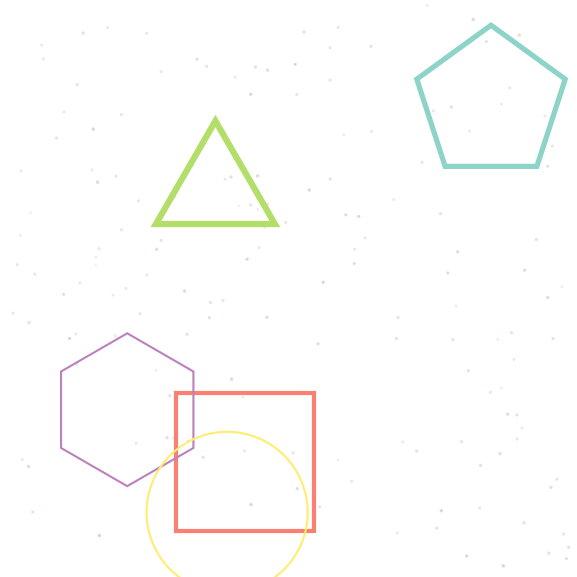[{"shape": "pentagon", "thickness": 2.5, "radius": 0.68, "center": [0.85, 0.82]}, {"shape": "square", "thickness": 2, "radius": 0.6, "center": [0.424, 0.199]}, {"shape": "triangle", "thickness": 3, "radius": 0.59, "center": [0.373, 0.671]}, {"shape": "hexagon", "thickness": 1, "radius": 0.66, "center": [0.22, 0.29]}, {"shape": "circle", "thickness": 1, "radius": 0.7, "center": [0.393, 0.112]}]